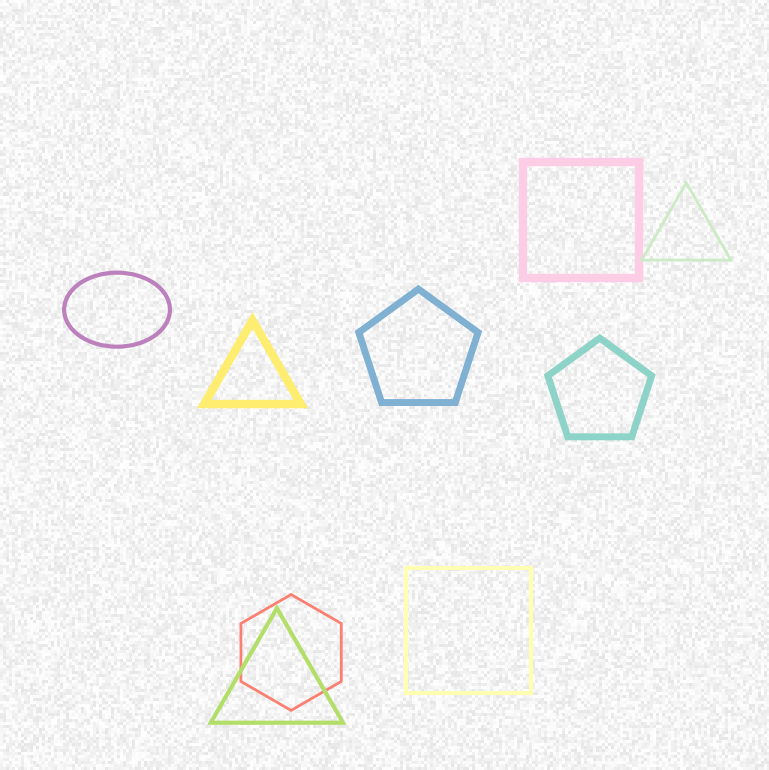[{"shape": "pentagon", "thickness": 2.5, "radius": 0.35, "center": [0.779, 0.49]}, {"shape": "square", "thickness": 1.5, "radius": 0.41, "center": [0.609, 0.181]}, {"shape": "hexagon", "thickness": 1, "radius": 0.38, "center": [0.378, 0.153]}, {"shape": "pentagon", "thickness": 2.5, "radius": 0.41, "center": [0.543, 0.543]}, {"shape": "triangle", "thickness": 1.5, "radius": 0.5, "center": [0.36, 0.111]}, {"shape": "square", "thickness": 3, "radius": 0.38, "center": [0.755, 0.714]}, {"shape": "oval", "thickness": 1.5, "radius": 0.34, "center": [0.152, 0.598]}, {"shape": "triangle", "thickness": 1, "radius": 0.33, "center": [0.891, 0.696]}, {"shape": "triangle", "thickness": 3, "radius": 0.36, "center": [0.328, 0.512]}]